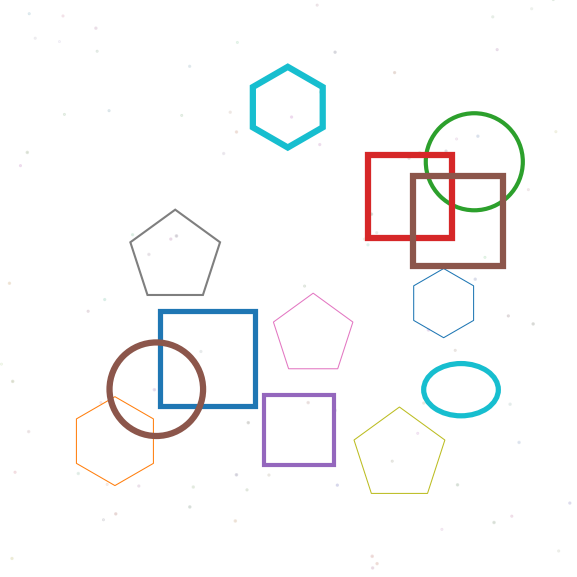[{"shape": "square", "thickness": 2.5, "radius": 0.41, "center": [0.359, 0.378]}, {"shape": "hexagon", "thickness": 0.5, "radius": 0.3, "center": [0.768, 0.474]}, {"shape": "hexagon", "thickness": 0.5, "radius": 0.38, "center": [0.199, 0.235]}, {"shape": "circle", "thickness": 2, "radius": 0.42, "center": [0.821, 0.719]}, {"shape": "square", "thickness": 3, "radius": 0.36, "center": [0.71, 0.659]}, {"shape": "square", "thickness": 2, "radius": 0.3, "center": [0.517, 0.254]}, {"shape": "square", "thickness": 3, "radius": 0.39, "center": [0.793, 0.616]}, {"shape": "circle", "thickness": 3, "radius": 0.41, "center": [0.271, 0.325]}, {"shape": "pentagon", "thickness": 0.5, "radius": 0.36, "center": [0.542, 0.419]}, {"shape": "pentagon", "thickness": 1, "radius": 0.41, "center": [0.303, 0.554]}, {"shape": "pentagon", "thickness": 0.5, "radius": 0.41, "center": [0.692, 0.212]}, {"shape": "hexagon", "thickness": 3, "radius": 0.35, "center": [0.498, 0.814]}, {"shape": "oval", "thickness": 2.5, "radius": 0.32, "center": [0.798, 0.324]}]